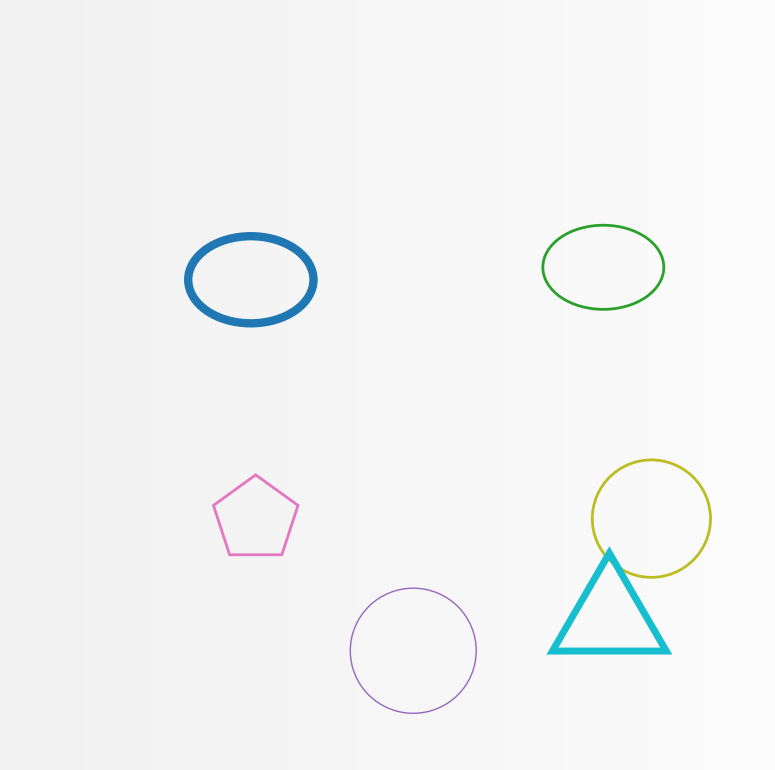[{"shape": "oval", "thickness": 3, "radius": 0.4, "center": [0.324, 0.637]}, {"shape": "oval", "thickness": 1, "radius": 0.39, "center": [0.778, 0.653]}, {"shape": "circle", "thickness": 0.5, "radius": 0.41, "center": [0.533, 0.155]}, {"shape": "pentagon", "thickness": 1, "radius": 0.29, "center": [0.33, 0.326]}, {"shape": "circle", "thickness": 1, "radius": 0.38, "center": [0.841, 0.326]}, {"shape": "triangle", "thickness": 2.5, "radius": 0.42, "center": [0.786, 0.197]}]